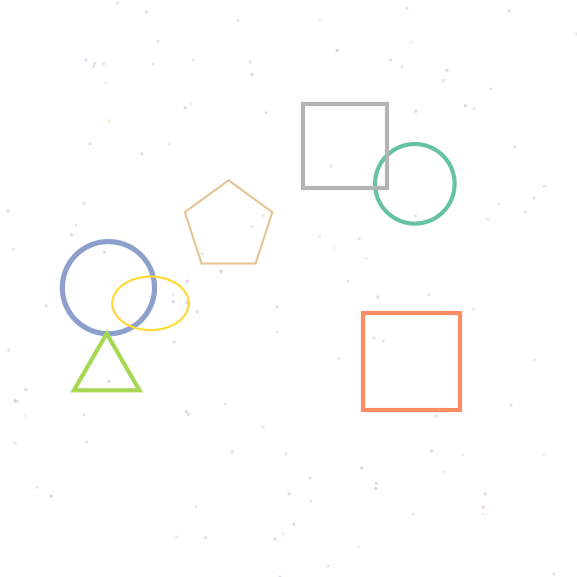[{"shape": "circle", "thickness": 2, "radius": 0.34, "center": [0.718, 0.681]}, {"shape": "square", "thickness": 2, "radius": 0.42, "center": [0.713, 0.373]}, {"shape": "circle", "thickness": 2.5, "radius": 0.4, "center": [0.188, 0.501]}, {"shape": "triangle", "thickness": 2, "radius": 0.33, "center": [0.185, 0.356]}, {"shape": "oval", "thickness": 1, "radius": 0.33, "center": [0.261, 0.474]}, {"shape": "pentagon", "thickness": 1, "radius": 0.4, "center": [0.396, 0.607]}, {"shape": "square", "thickness": 2, "radius": 0.36, "center": [0.597, 0.746]}]